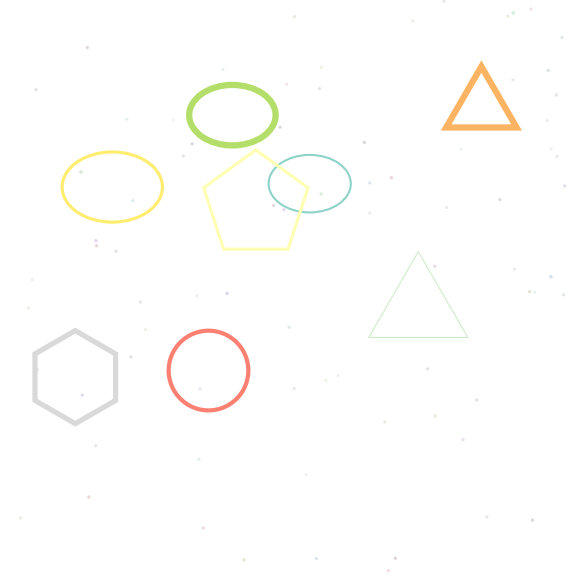[{"shape": "oval", "thickness": 1, "radius": 0.36, "center": [0.536, 0.681]}, {"shape": "pentagon", "thickness": 1.5, "radius": 0.48, "center": [0.443, 0.645]}, {"shape": "circle", "thickness": 2, "radius": 0.35, "center": [0.361, 0.358]}, {"shape": "triangle", "thickness": 3, "radius": 0.35, "center": [0.834, 0.814]}, {"shape": "oval", "thickness": 3, "radius": 0.37, "center": [0.402, 0.8]}, {"shape": "hexagon", "thickness": 2.5, "radius": 0.4, "center": [0.13, 0.346]}, {"shape": "triangle", "thickness": 0.5, "radius": 0.5, "center": [0.724, 0.464]}, {"shape": "oval", "thickness": 1.5, "radius": 0.43, "center": [0.194, 0.675]}]